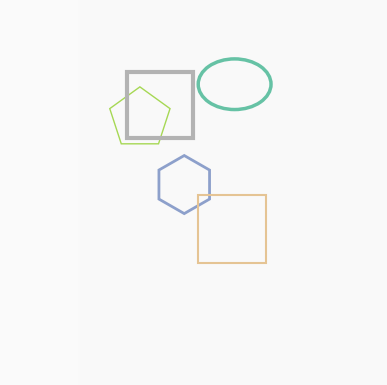[{"shape": "oval", "thickness": 2.5, "radius": 0.47, "center": [0.605, 0.781]}, {"shape": "hexagon", "thickness": 2, "radius": 0.38, "center": [0.475, 0.521]}, {"shape": "pentagon", "thickness": 1, "radius": 0.41, "center": [0.361, 0.693]}, {"shape": "square", "thickness": 1.5, "radius": 0.44, "center": [0.599, 0.406]}, {"shape": "square", "thickness": 3, "radius": 0.43, "center": [0.414, 0.728]}]